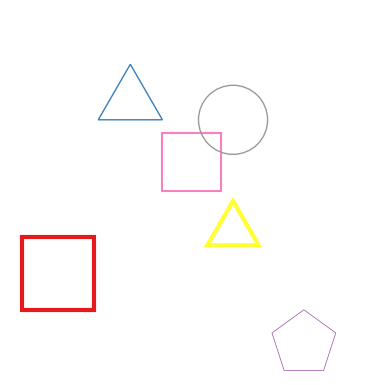[{"shape": "square", "thickness": 3, "radius": 0.47, "center": [0.151, 0.289]}, {"shape": "triangle", "thickness": 1, "radius": 0.48, "center": [0.339, 0.737]}, {"shape": "pentagon", "thickness": 0.5, "radius": 0.44, "center": [0.789, 0.108]}, {"shape": "triangle", "thickness": 3, "radius": 0.38, "center": [0.605, 0.402]}, {"shape": "square", "thickness": 1.5, "radius": 0.38, "center": [0.498, 0.58]}, {"shape": "circle", "thickness": 1, "radius": 0.45, "center": [0.605, 0.689]}]